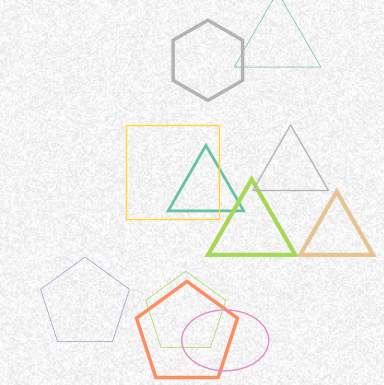[{"shape": "triangle", "thickness": 2, "radius": 0.57, "center": [0.535, 0.509]}, {"shape": "triangle", "thickness": 0.5, "radius": 0.65, "center": [0.721, 0.891]}, {"shape": "pentagon", "thickness": 2.5, "radius": 0.69, "center": [0.486, 0.131]}, {"shape": "pentagon", "thickness": 0.5, "radius": 0.61, "center": [0.221, 0.211]}, {"shape": "oval", "thickness": 1, "radius": 0.57, "center": [0.585, 0.116]}, {"shape": "triangle", "thickness": 3, "radius": 0.65, "center": [0.654, 0.403]}, {"shape": "pentagon", "thickness": 0.5, "radius": 0.55, "center": [0.483, 0.186]}, {"shape": "square", "thickness": 1, "radius": 0.61, "center": [0.448, 0.553]}, {"shape": "triangle", "thickness": 3, "radius": 0.55, "center": [0.874, 0.393]}, {"shape": "triangle", "thickness": 1, "radius": 0.57, "center": [0.755, 0.562]}, {"shape": "hexagon", "thickness": 2.5, "radius": 0.52, "center": [0.54, 0.843]}]